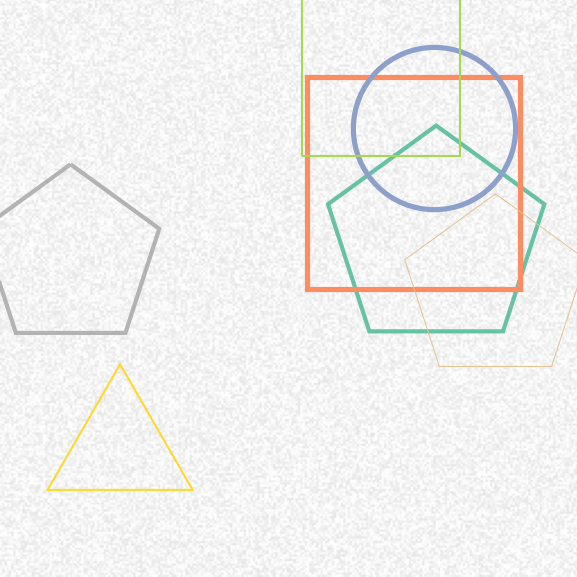[{"shape": "pentagon", "thickness": 2, "radius": 0.98, "center": [0.755, 0.585]}, {"shape": "square", "thickness": 2.5, "radius": 0.92, "center": [0.716, 0.682]}, {"shape": "circle", "thickness": 2.5, "radius": 0.7, "center": [0.752, 0.777]}, {"shape": "square", "thickness": 1, "radius": 0.69, "center": [0.66, 0.866]}, {"shape": "triangle", "thickness": 1, "radius": 0.72, "center": [0.208, 0.223]}, {"shape": "pentagon", "thickness": 0.5, "radius": 0.83, "center": [0.858, 0.498]}, {"shape": "pentagon", "thickness": 2, "radius": 0.81, "center": [0.122, 0.553]}]